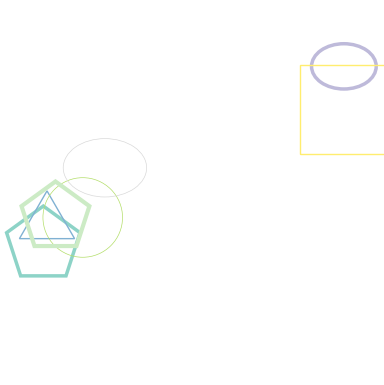[{"shape": "pentagon", "thickness": 2.5, "radius": 0.5, "center": [0.112, 0.365]}, {"shape": "oval", "thickness": 2.5, "radius": 0.42, "center": [0.893, 0.828]}, {"shape": "triangle", "thickness": 1, "radius": 0.41, "center": [0.122, 0.421]}, {"shape": "circle", "thickness": 0.5, "radius": 0.52, "center": [0.215, 0.435]}, {"shape": "oval", "thickness": 0.5, "radius": 0.54, "center": [0.273, 0.564]}, {"shape": "pentagon", "thickness": 3, "radius": 0.46, "center": [0.144, 0.436]}, {"shape": "square", "thickness": 1, "radius": 0.58, "center": [0.893, 0.717]}]